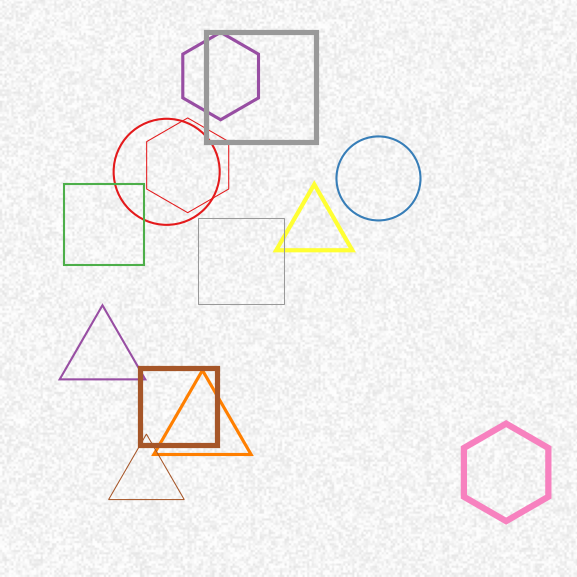[{"shape": "hexagon", "thickness": 0.5, "radius": 0.41, "center": [0.325, 0.713]}, {"shape": "circle", "thickness": 1, "radius": 0.46, "center": [0.289, 0.702]}, {"shape": "circle", "thickness": 1, "radius": 0.36, "center": [0.655, 0.69]}, {"shape": "square", "thickness": 1, "radius": 0.35, "center": [0.18, 0.61]}, {"shape": "triangle", "thickness": 1, "radius": 0.43, "center": [0.177, 0.385]}, {"shape": "hexagon", "thickness": 1.5, "radius": 0.38, "center": [0.382, 0.867]}, {"shape": "triangle", "thickness": 1.5, "radius": 0.49, "center": [0.351, 0.261]}, {"shape": "triangle", "thickness": 2, "radius": 0.38, "center": [0.544, 0.604]}, {"shape": "triangle", "thickness": 0.5, "radius": 0.38, "center": [0.254, 0.172]}, {"shape": "square", "thickness": 2.5, "radius": 0.33, "center": [0.309, 0.295]}, {"shape": "hexagon", "thickness": 3, "radius": 0.42, "center": [0.876, 0.181]}, {"shape": "square", "thickness": 0.5, "radius": 0.37, "center": [0.417, 0.547]}, {"shape": "square", "thickness": 2.5, "radius": 0.48, "center": [0.452, 0.848]}]